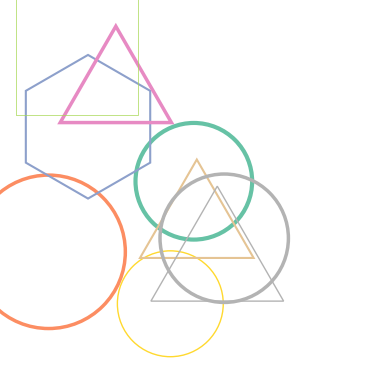[{"shape": "circle", "thickness": 3, "radius": 0.76, "center": [0.503, 0.529]}, {"shape": "circle", "thickness": 2.5, "radius": 1.0, "center": [0.126, 0.346]}, {"shape": "hexagon", "thickness": 1.5, "radius": 0.93, "center": [0.229, 0.671]}, {"shape": "triangle", "thickness": 2.5, "radius": 0.83, "center": [0.301, 0.765]}, {"shape": "square", "thickness": 0.5, "radius": 0.79, "center": [0.2, 0.858]}, {"shape": "circle", "thickness": 1, "radius": 0.69, "center": [0.442, 0.211]}, {"shape": "triangle", "thickness": 1.5, "radius": 0.85, "center": [0.511, 0.415]}, {"shape": "triangle", "thickness": 1, "radius": 1.0, "center": [0.564, 0.317]}, {"shape": "circle", "thickness": 2.5, "radius": 0.83, "center": [0.582, 0.381]}]